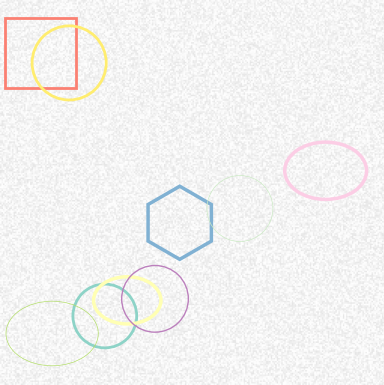[{"shape": "circle", "thickness": 2, "radius": 0.41, "center": [0.272, 0.179]}, {"shape": "oval", "thickness": 2.5, "radius": 0.44, "center": [0.331, 0.22]}, {"shape": "square", "thickness": 2, "radius": 0.46, "center": [0.105, 0.862]}, {"shape": "hexagon", "thickness": 2.5, "radius": 0.47, "center": [0.467, 0.421]}, {"shape": "oval", "thickness": 0.5, "radius": 0.6, "center": [0.135, 0.134]}, {"shape": "oval", "thickness": 2.5, "radius": 0.53, "center": [0.846, 0.556]}, {"shape": "circle", "thickness": 1, "radius": 0.43, "center": [0.403, 0.224]}, {"shape": "circle", "thickness": 0.5, "radius": 0.43, "center": [0.623, 0.458]}, {"shape": "circle", "thickness": 2, "radius": 0.48, "center": [0.18, 0.837]}]